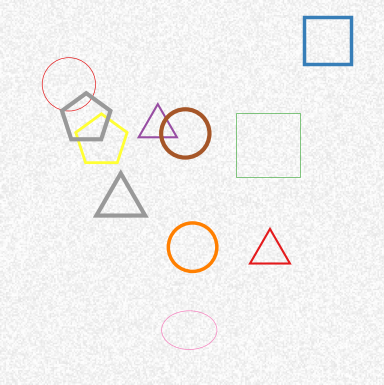[{"shape": "triangle", "thickness": 1.5, "radius": 0.3, "center": [0.701, 0.346]}, {"shape": "circle", "thickness": 0.5, "radius": 0.35, "center": [0.179, 0.781]}, {"shape": "square", "thickness": 2.5, "radius": 0.3, "center": [0.85, 0.894]}, {"shape": "square", "thickness": 0.5, "radius": 0.42, "center": [0.695, 0.624]}, {"shape": "triangle", "thickness": 1.5, "radius": 0.29, "center": [0.41, 0.672]}, {"shape": "circle", "thickness": 2.5, "radius": 0.31, "center": [0.5, 0.358]}, {"shape": "pentagon", "thickness": 2, "radius": 0.35, "center": [0.263, 0.634]}, {"shape": "circle", "thickness": 3, "radius": 0.31, "center": [0.481, 0.653]}, {"shape": "oval", "thickness": 0.5, "radius": 0.36, "center": [0.492, 0.142]}, {"shape": "triangle", "thickness": 3, "radius": 0.37, "center": [0.314, 0.477]}, {"shape": "pentagon", "thickness": 3, "radius": 0.33, "center": [0.224, 0.692]}]